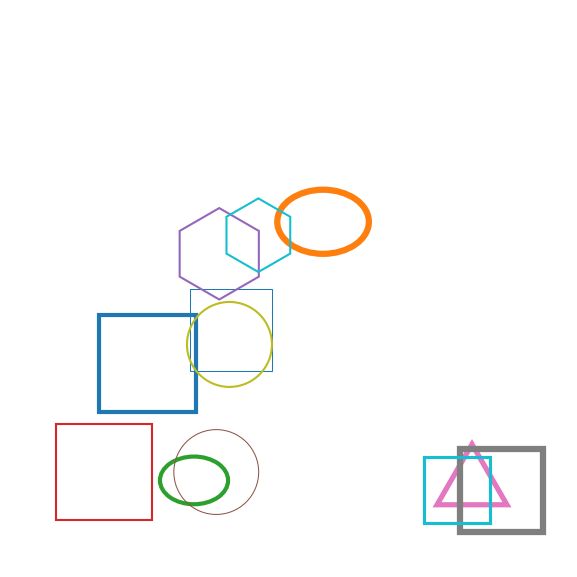[{"shape": "square", "thickness": 0.5, "radius": 0.35, "center": [0.4, 0.428]}, {"shape": "square", "thickness": 2, "radius": 0.42, "center": [0.255, 0.369]}, {"shape": "oval", "thickness": 3, "radius": 0.4, "center": [0.559, 0.615]}, {"shape": "oval", "thickness": 2, "radius": 0.29, "center": [0.336, 0.167]}, {"shape": "square", "thickness": 1, "radius": 0.42, "center": [0.18, 0.183]}, {"shape": "hexagon", "thickness": 1, "radius": 0.4, "center": [0.38, 0.56]}, {"shape": "circle", "thickness": 0.5, "radius": 0.37, "center": [0.374, 0.182]}, {"shape": "triangle", "thickness": 2.5, "radius": 0.35, "center": [0.817, 0.16]}, {"shape": "square", "thickness": 3, "radius": 0.36, "center": [0.868, 0.15]}, {"shape": "circle", "thickness": 1, "radius": 0.37, "center": [0.397, 0.403]}, {"shape": "hexagon", "thickness": 1, "radius": 0.32, "center": [0.447, 0.592]}, {"shape": "square", "thickness": 1.5, "radius": 0.29, "center": [0.792, 0.151]}]